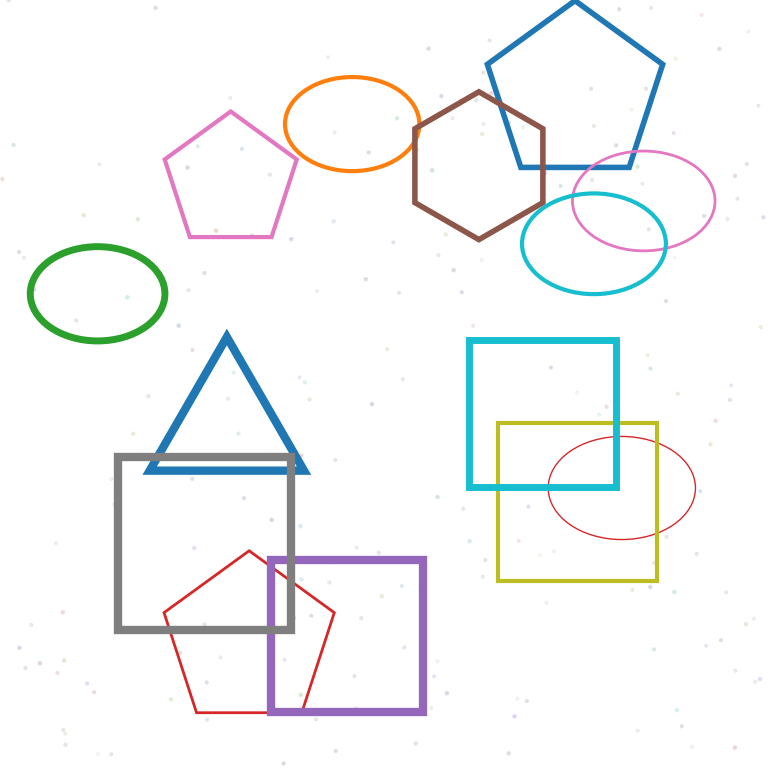[{"shape": "pentagon", "thickness": 2, "radius": 0.6, "center": [0.747, 0.879]}, {"shape": "triangle", "thickness": 3, "radius": 0.58, "center": [0.295, 0.447]}, {"shape": "oval", "thickness": 1.5, "radius": 0.44, "center": [0.457, 0.839]}, {"shape": "oval", "thickness": 2.5, "radius": 0.44, "center": [0.127, 0.618]}, {"shape": "oval", "thickness": 0.5, "radius": 0.48, "center": [0.808, 0.366]}, {"shape": "pentagon", "thickness": 1, "radius": 0.58, "center": [0.324, 0.168]}, {"shape": "square", "thickness": 3, "radius": 0.49, "center": [0.451, 0.174]}, {"shape": "hexagon", "thickness": 2, "radius": 0.48, "center": [0.622, 0.785]}, {"shape": "oval", "thickness": 1, "radius": 0.46, "center": [0.836, 0.739]}, {"shape": "pentagon", "thickness": 1.5, "radius": 0.45, "center": [0.3, 0.765]}, {"shape": "square", "thickness": 3, "radius": 0.56, "center": [0.266, 0.295]}, {"shape": "square", "thickness": 1.5, "radius": 0.51, "center": [0.75, 0.348]}, {"shape": "square", "thickness": 2.5, "radius": 0.48, "center": [0.705, 0.463]}, {"shape": "oval", "thickness": 1.5, "radius": 0.47, "center": [0.771, 0.683]}]